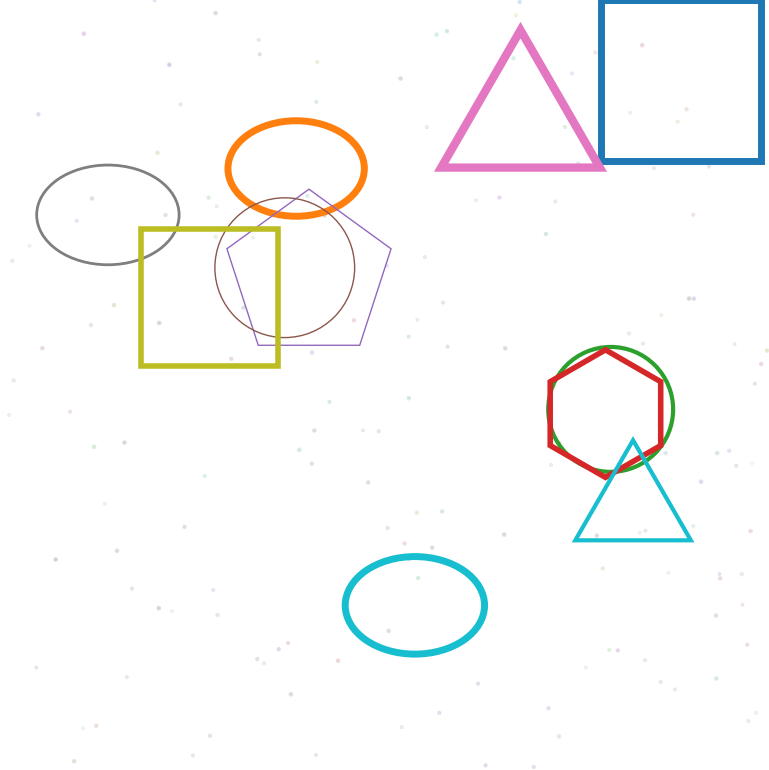[{"shape": "square", "thickness": 2.5, "radius": 0.52, "center": [0.885, 0.896]}, {"shape": "oval", "thickness": 2.5, "radius": 0.44, "center": [0.385, 0.781]}, {"shape": "circle", "thickness": 1.5, "radius": 0.41, "center": [0.793, 0.468]}, {"shape": "hexagon", "thickness": 2, "radius": 0.41, "center": [0.786, 0.463]}, {"shape": "pentagon", "thickness": 0.5, "radius": 0.56, "center": [0.401, 0.642]}, {"shape": "circle", "thickness": 0.5, "radius": 0.45, "center": [0.37, 0.652]}, {"shape": "triangle", "thickness": 3, "radius": 0.59, "center": [0.676, 0.842]}, {"shape": "oval", "thickness": 1, "radius": 0.46, "center": [0.14, 0.721]}, {"shape": "square", "thickness": 2, "radius": 0.44, "center": [0.272, 0.614]}, {"shape": "oval", "thickness": 2.5, "radius": 0.45, "center": [0.539, 0.214]}, {"shape": "triangle", "thickness": 1.5, "radius": 0.43, "center": [0.822, 0.342]}]